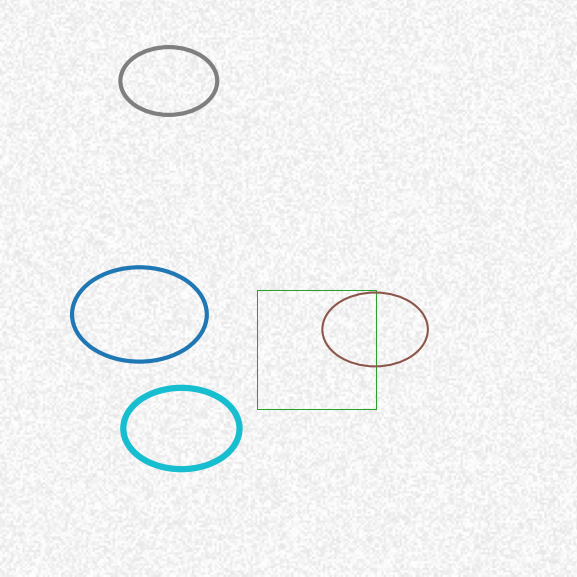[{"shape": "oval", "thickness": 2, "radius": 0.58, "center": [0.241, 0.455]}, {"shape": "square", "thickness": 0.5, "radius": 0.52, "center": [0.548, 0.394]}, {"shape": "oval", "thickness": 1, "radius": 0.46, "center": [0.65, 0.429]}, {"shape": "oval", "thickness": 2, "radius": 0.42, "center": [0.292, 0.859]}, {"shape": "oval", "thickness": 3, "radius": 0.5, "center": [0.314, 0.257]}]